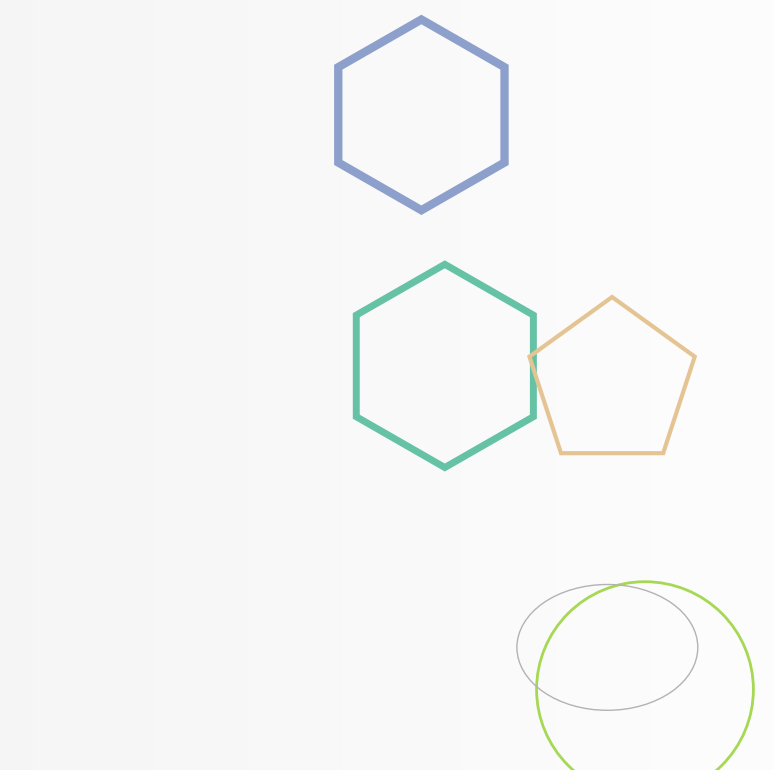[{"shape": "hexagon", "thickness": 2.5, "radius": 0.66, "center": [0.574, 0.525]}, {"shape": "hexagon", "thickness": 3, "radius": 0.62, "center": [0.544, 0.851]}, {"shape": "circle", "thickness": 1, "radius": 0.7, "center": [0.832, 0.105]}, {"shape": "pentagon", "thickness": 1.5, "radius": 0.56, "center": [0.79, 0.502]}, {"shape": "oval", "thickness": 0.5, "radius": 0.58, "center": [0.784, 0.159]}]